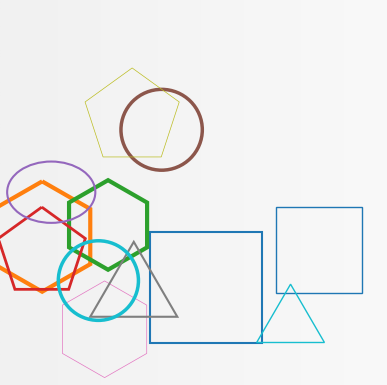[{"shape": "square", "thickness": 1.5, "radius": 0.72, "center": [0.531, 0.253]}, {"shape": "square", "thickness": 1, "radius": 0.56, "center": [0.823, 0.35]}, {"shape": "hexagon", "thickness": 3, "radius": 0.72, "center": [0.109, 0.386]}, {"shape": "hexagon", "thickness": 3, "radius": 0.58, "center": [0.279, 0.416]}, {"shape": "pentagon", "thickness": 2, "radius": 0.59, "center": [0.108, 0.344]}, {"shape": "oval", "thickness": 1.5, "radius": 0.57, "center": [0.132, 0.501]}, {"shape": "circle", "thickness": 2.5, "radius": 0.52, "center": [0.417, 0.663]}, {"shape": "hexagon", "thickness": 0.5, "radius": 0.63, "center": [0.27, 0.145]}, {"shape": "triangle", "thickness": 1.5, "radius": 0.65, "center": [0.345, 0.242]}, {"shape": "pentagon", "thickness": 0.5, "radius": 0.64, "center": [0.341, 0.696]}, {"shape": "circle", "thickness": 2.5, "radius": 0.52, "center": [0.254, 0.271]}, {"shape": "triangle", "thickness": 1, "radius": 0.5, "center": [0.75, 0.161]}]